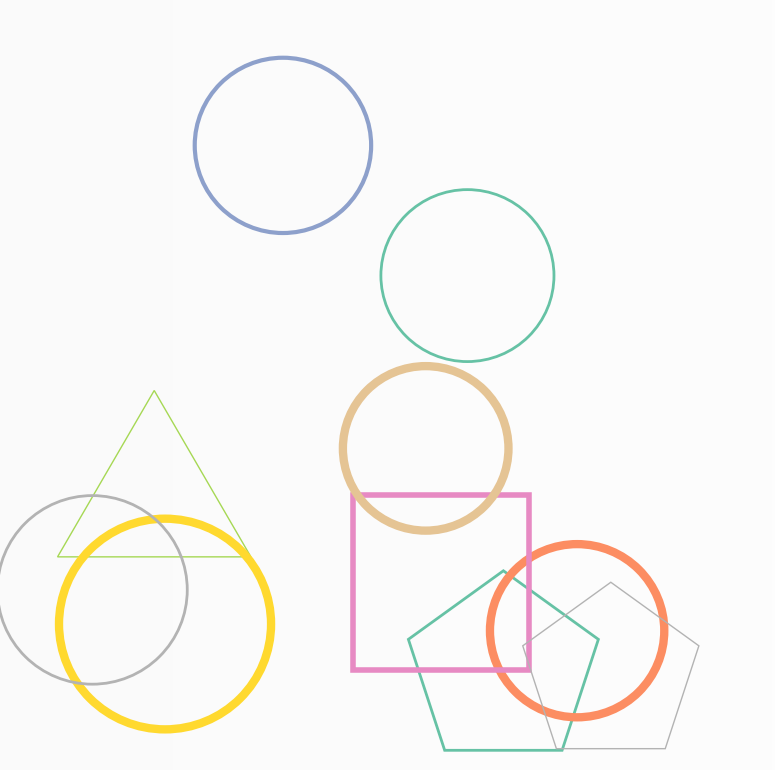[{"shape": "pentagon", "thickness": 1, "radius": 0.64, "center": [0.65, 0.13]}, {"shape": "circle", "thickness": 1, "radius": 0.56, "center": [0.603, 0.642]}, {"shape": "circle", "thickness": 3, "radius": 0.56, "center": [0.745, 0.181]}, {"shape": "circle", "thickness": 1.5, "radius": 0.57, "center": [0.365, 0.811]}, {"shape": "square", "thickness": 2, "radius": 0.57, "center": [0.569, 0.243]}, {"shape": "triangle", "thickness": 0.5, "radius": 0.72, "center": [0.199, 0.349]}, {"shape": "circle", "thickness": 3, "radius": 0.68, "center": [0.213, 0.19]}, {"shape": "circle", "thickness": 3, "radius": 0.53, "center": [0.549, 0.418]}, {"shape": "circle", "thickness": 1, "radius": 0.61, "center": [0.119, 0.234]}, {"shape": "pentagon", "thickness": 0.5, "radius": 0.6, "center": [0.788, 0.124]}]